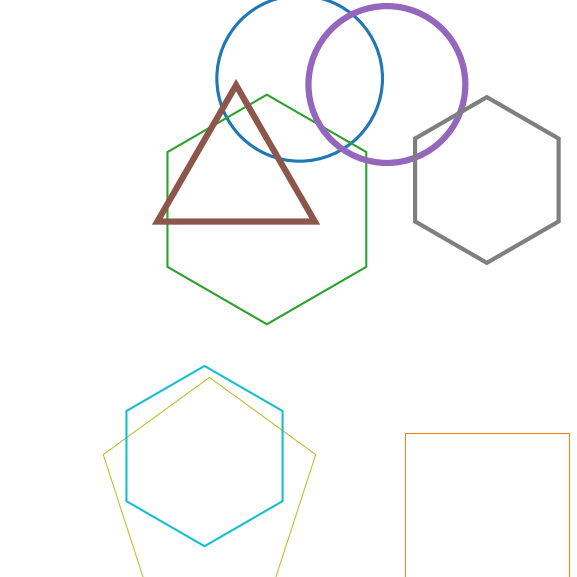[{"shape": "circle", "thickness": 1.5, "radius": 0.72, "center": [0.519, 0.863]}, {"shape": "square", "thickness": 0.5, "radius": 0.71, "center": [0.844, 0.108]}, {"shape": "hexagon", "thickness": 1, "radius": 0.99, "center": [0.462, 0.636]}, {"shape": "circle", "thickness": 3, "radius": 0.68, "center": [0.67, 0.853]}, {"shape": "triangle", "thickness": 3, "radius": 0.79, "center": [0.409, 0.694]}, {"shape": "hexagon", "thickness": 2, "radius": 0.72, "center": [0.843, 0.687]}, {"shape": "pentagon", "thickness": 0.5, "radius": 0.97, "center": [0.363, 0.152]}, {"shape": "hexagon", "thickness": 1, "radius": 0.78, "center": [0.354, 0.209]}]